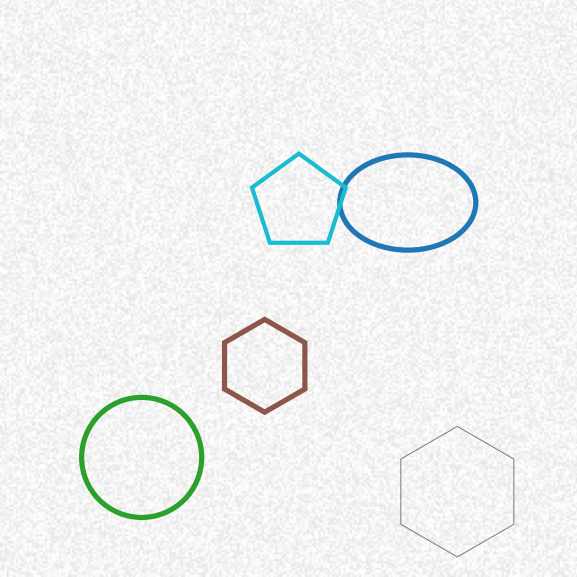[{"shape": "oval", "thickness": 2.5, "radius": 0.59, "center": [0.706, 0.648]}, {"shape": "circle", "thickness": 2.5, "radius": 0.52, "center": [0.245, 0.207]}, {"shape": "hexagon", "thickness": 2.5, "radius": 0.4, "center": [0.458, 0.366]}, {"shape": "hexagon", "thickness": 0.5, "radius": 0.56, "center": [0.792, 0.148]}, {"shape": "pentagon", "thickness": 2, "radius": 0.43, "center": [0.518, 0.648]}]